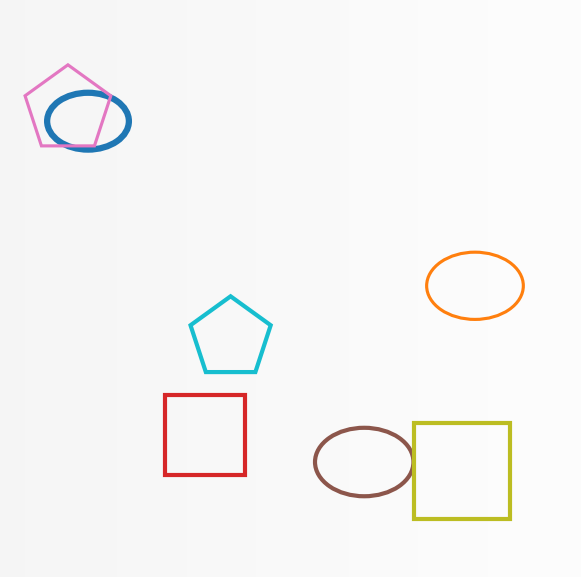[{"shape": "oval", "thickness": 3, "radius": 0.35, "center": [0.151, 0.789]}, {"shape": "oval", "thickness": 1.5, "radius": 0.42, "center": [0.817, 0.504]}, {"shape": "square", "thickness": 2, "radius": 0.34, "center": [0.353, 0.246]}, {"shape": "oval", "thickness": 2, "radius": 0.42, "center": [0.627, 0.199]}, {"shape": "pentagon", "thickness": 1.5, "radius": 0.39, "center": [0.117, 0.809]}, {"shape": "square", "thickness": 2, "radius": 0.41, "center": [0.795, 0.184]}, {"shape": "pentagon", "thickness": 2, "radius": 0.36, "center": [0.397, 0.414]}]